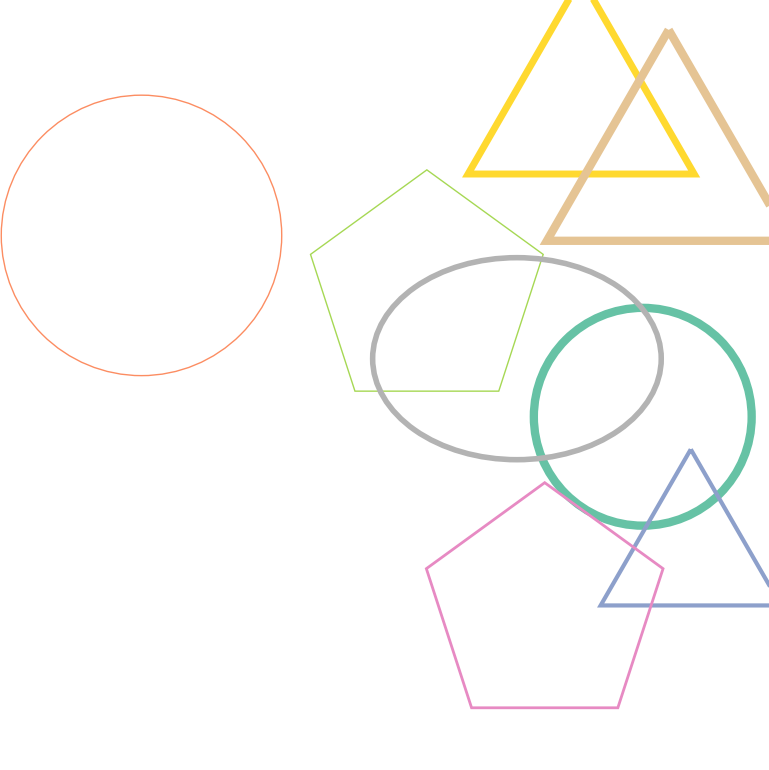[{"shape": "circle", "thickness": 3, "radius": 0.71, "center": [0.835, 0.459]}, {"shape": "circle", "thickness": 0.5, "radius": 0.91, "center": [0.184, 0.694]}, {"shape": "triangle", "thickness": 1.5, "radius": 0.68, "center": [0.897, 0.281]}, {"shape": "pentagon", "thickness": 1, "radius": 0.81, "center": [0.707, 0.212]}, {"shape": "pentagon", "thickness": 0.5, "radius": 0.79, "center": [0.554, 0.621]}, {"shape": "triangle", "thickness": 2.5, "radius": 0.85, "center": [0.755, 0.859]}, {"shape": "triangle", "thickness": 3, "radius": 0.91, "center": [0.868, 0.779]}, {"shape": "oval", "thickness": 2, "radius": 0.94, "center": [0.671, 0.534]}]